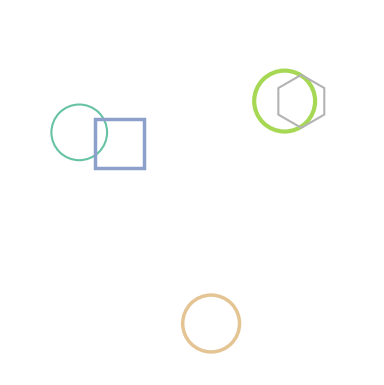[{"shape": "circle", "thickness": 1.5, "radius": 0.36, "center": [0.206, 0.656]}, {"shape": "square", "thickness": 2.5, "radius": 0.32, "center": [0.309, 0.628]}, {"shape": "circle", "thickness": 3, "radius": 0.4, "center": [0.739, 0.737]}, {"shape": "circle", "thickness": 2.5, "radius": 0.37, "center": [0.548, 0.16]}, {"shape": "hexagon", "thickness": 1.5, "radius": 0.34, "center": [0.783, 0.737]}]